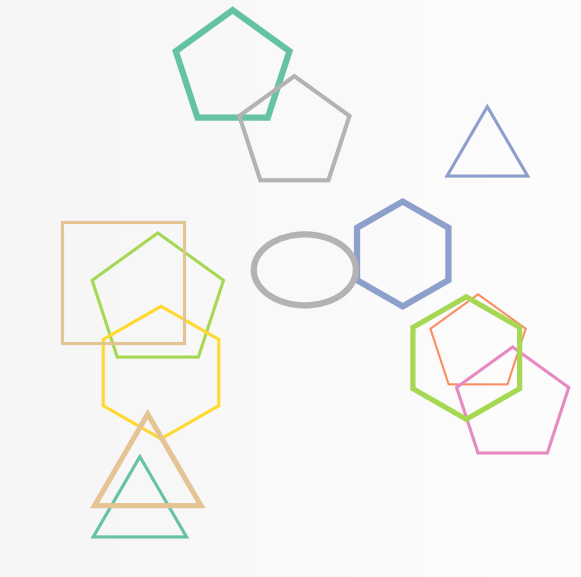[{"shape": "triangle", "thickness": 1.5, "radius": 0.46, "center": [0.241, 0.116]}, {"shape": "pentagon", "thickness": 3, "radius": 0.51, "center": [0.4, 0.879]}, {"shape": "pentagon", "thickness": 1, "radius": 0.43, "center": [0.822, 0.403]}, {"shape": "hexagon", "thickness": 3, "radius": 0.45, "center": [0.693, 0.559]}, {"shape": "triangle", "thickness": 1.5, "radius": 0.4, "center": [0.838, 0.734]}, {"shape": "pentagon", "thickness": 1.5, "radius": 0.51, "center": [0.882, 0.297]}, {"shape": "hexagon", "thickness": 2.5, "radius": 0.53, "center": [0.802, 0.379]}, {"shape": "pentagon", "thickness": 1.5, "radius": 0.59, "center": [0.272, 0.477]}, {"shape": "hexagon", "thickness": 1.5, "radius": 0.57, "center": [0.277, 0.354]}, {"shape": "triangle", "thickness": 2.5, "radius": 0.53, "center": [0.254, 0.176]}, {"shape": "square", "thickness": 1.5, "radius": 0.53, "center": [0.211, 0.51]}, {"shape": "pentagon", "thickness": 2, "radius": 0.5, "center": [0.506, 0.768]}, {"shape": "oval", "thickness": 3, "radius": 0.44, "center": [0.524, 0.532]}]